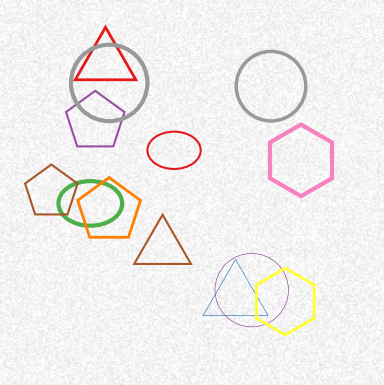[{"shape": "triangle", "thickness": 2, "radius": 0.45, "center": [0.274, 0.838]}, {"shape": "oval", "thickness": 1.5, "radius": 0.35, "center": [0.452, 0.61]}, {"shape": "triangle", "thickness": 0.5, "radius": 0.49, "center": [0.612, 0.229]}, {"shape": "oval", "thickness": 3, "radius": 0.41, "center": [0.235, 0.472]}, {"shape": "pentagon", "thickness": 1.5, "radius": 0.4, "center": [0.247, 0.684]}, {"shape": "circle", "thickness": 0.5, "radius": 0.48, "center": [0.654, 0.246]}, {"shape": "pentagon", "thickness": 2, "radius": 0.43, "center": [0.283, 0.453]}, {"shape": "hexagon", "thickness": 2, "radius": 0.43, "center": [0.741, 0.217]}, {"shape": "pentagon", "thickness": 1.5, "radius": 0.36, "center": [0.133, 0.501]}, {"shape": "triangle", "thickness": 1.5, "radius": 0.43, "center": [0.422, 0.357]}, {"shape": "hexagon", "thickness": 3, "radius": 0.47, "center": [0.782, 0.584]}, {"shape": "circle", "thickness": 3, "radius": 0.5, "center": [0.284, 0.785]}, {"shape": "circle", "thickness": 2.5, "radius": 0.45, "center": [0.704, 0.776]}]